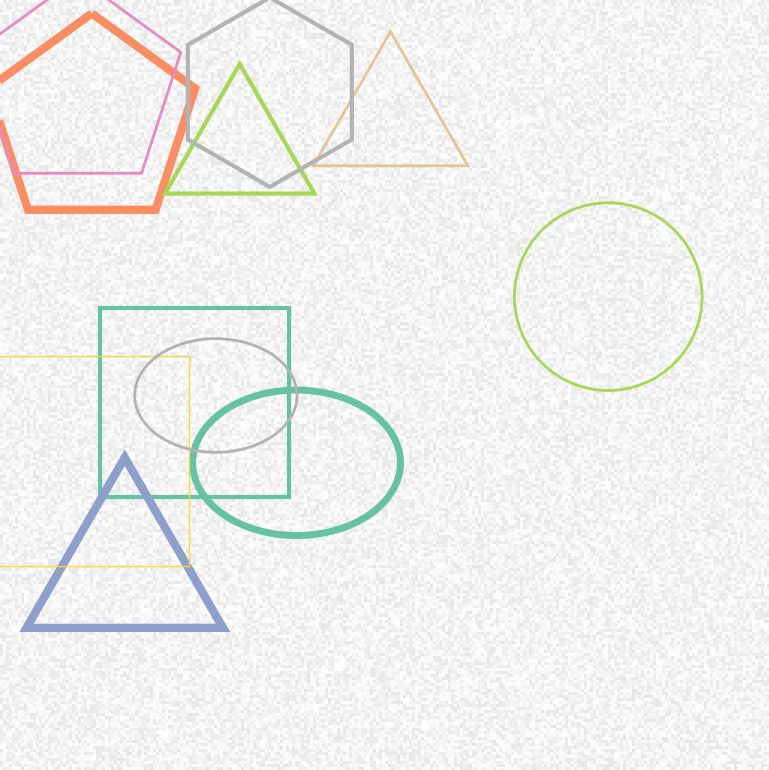[{"shape": "oval", "thickness": 2.5, "radius": 0.67, "center": [0.385, 0.399]}, {"shape": "square", "thickness": 1.5, "radius": 0.61, "center": [0.252, 0.478]}, {"shape": "pentagon", "thickness": 3, "radius": 0.7, "center": [0.119, 0.842]}, {"shape": "triangle", "thickness": 3, "radius": 0.74, "center": [0.162, 0.258]}, {"shape": "pentagon", "thickness": 1, "radius": 0.7, "center": [0.101, 0.889]}, {"shape": "circle", "thickness": 1, "radius": 0.61, "center": [0.79, 0.615]}, {"shape": "triangle", "thickness": 1.5, "radius": 0.56, "center": [0.311, 0.805]}, {"shape": "square", "thickness": 0.5, "radius": 0.68, "center": [0.109, 0.401]}, {"shape": "triangle", "thickness": 1, "radius": 0.58, "center": [0.507, 0.843]}, {"shape": "hexagon", "thickness": 1.5, "radius": 0.61, "center": [0.35, 0.88]}, {"shape": "oval", "thickness": 1, "radius": 0.53, "center": [0.28, 0.486]}]